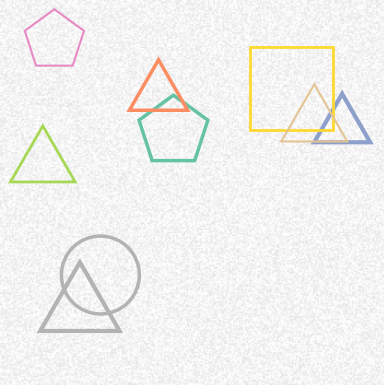[{"shape": "pentagon", "thickness": 2.5, "radius": 0.47, "center": [0.451, 0.659]}, {"shape": "triangle", "thickness": 2.5, "radius": 0.44, "center": [0.412, 0.757]}, {"shape": "triangle", "thickness": 3, "radius": 0.42, "center": [0.889, 0.672]}, {"shape": "pentagon", "thickness": 1.5, "radius": 0.4, "center": [0.141, 0.895]}, {"shape": "triangle", "thickness": 2, "radius": 0.49, "center": [0.111, 0.576]}, {"shape": "square", "thickness": 2, "radius": 0.54, "center": [0.757, 0.771]}, {"shape": "triangle", "thickness": 1.5, "radius": 0.5, "center": [0.816, 0.682]}, {"shape": "triangle", "thickness": 3, "radius": 0.6, "center": [0.208, 0.2]}, {"shape": "circle", "thickness": 2.5, "radius": 0.51, "center": [0.261, 0.286]}]